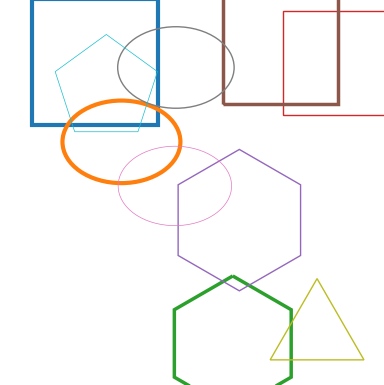[{"shape": "square", "thickness": 3, "radius": 0.82, "center": [0.247, 0.839]}, {"shape": "oval", "thickness": 3, "radius": 0.77, "center": [0.315, 0.632]}, {"shape": "hexagon", "thickness": 2.5, "radius": 0.88, "center": [0.605, 0.108]}, {"shape": "square", "thickness": 1, "radius": 0.67, "center": [0.871, 0.837]}, {"shape": "hexagon", "thickness": 1, "radius": 0.92, "center": [0.622, 0.428]}, {"shape": "square", "thickness": 2.5, "radius": 0.75, "center": [0.728, 0.881]}, {"shape": "oval", "thickness": 0.5, "radius": 0.74, "center": [0.454, 0.517]}, {"shape": "oval", "thickness": 1, "radius": 0.76, "center": [0.457, 0.825]}, {"shape": "triangle", "thickness": 1, "radius": 0.7, "center": [0.824, 0.136]}, {"shape": "pentagon", "thickness": 0.5, "radius": 0.7, "center": [0.276, 0.771]}]